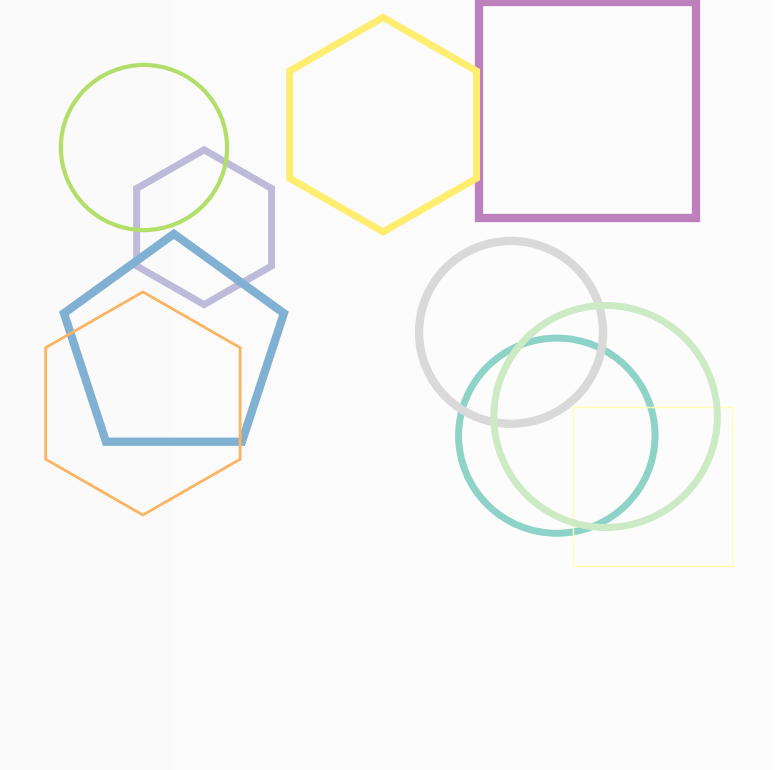[{"shape": "circle", "thickness": 2.5, "radius": 0.63, "center": [0.718, 0.434]}, {"shape": "square", "thickness": 0.5, "radius": 0.51, "center": [0.842, 0.368]}, {"shape": "hexagon", "thickness": 2.5, "radius": 0.5, "center": [0.263, 0.705]}, {"shape": "pentagon", "thickness": 3, "radius": 0.75, "center": [0.224, 0.547]}, {"shape": "hexagon", "thickness": 1, "radius": 0.72, "center": [0.184, 0.476]}, {"shape": "circle", "thickness": 1.5, "radius": 0.54, "center": [0.186, 0.808]}, {"shape": "circle", "thickness": 3, "radius": 0.59, "center": [0.659, 0.568]}, {"shape": "square", "thickness": 3, "radius": 0.7, "center": [0.758, 0.857]}, {"shape": "circle", "thickness": 2.5, "radius": 0.72, "center": [0.781, 0.459]}, {"shape": "hexagon", "thickness": 2.5, "radius": 0.7, "center": [0.494, 0.838]}]